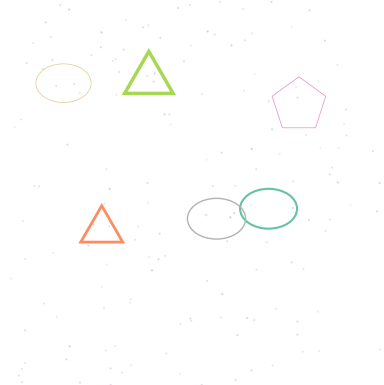[{"shape": "oval", "thickness": 1.5, "radius": 0.37, "center": [0.698, 0.458]}, {"shape": "triangle", "thickness": 2, "radius": 0.31, "center": [0.264, 0.403]}, {"shape": "pentagon", "thickness": 0.5, "radius": 0.37, "center": [0.776, 0.727]}, {"shape": "triangle", "thickness": 2.5, "radius": 0.36, "center": [0.387, 0.794]}, {"shape": "oval", "thickness": 0.5, "radius": 0.36, "center": [0.165, 0.784]}, {"shape": "oval", "thickness": 1, "radius": 0.38, "center": [0.562, 0.432]}]